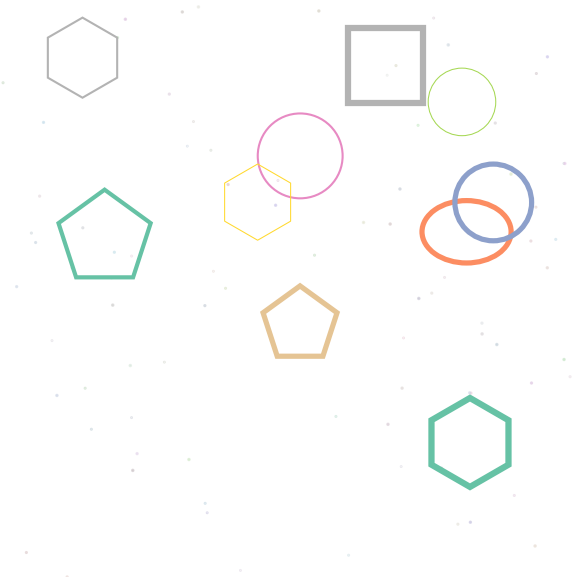[{"shape": "pentagon", "thickness": 2, "radius": 0.42, "center": [0.181, 0.587]}, {"shape": "hexagon", "thickness": 3, "radius": 0.38, "center": [0.814, 0.233]}, {"shape": "oval", "thickness": 2.5, "radius": 0.39, "center": [0.808, 0.598]}, {"shape": "circle", "thickness": 2.5, "radius": 0.33, "center": [0.854, 0.649]}, {"shape": "circle", "thickness": 1, "radius": 0.37, "center": [0.52, 0.729]}, {"shape": "circle", "thickness": 0.5, "radius": 0.29, "center": [0.8, 0.823]}, {"shape": "hexagon", "thickness": 0.5, "radius": 0.33, "center": [0.446, 0.649]}, {"shape": "pentagon", "thickness": 2.5, "radius": 0.34, "center": [0.52, 0.437]}, {"shape": "hexagon", "thickness": 1, "radius": 0.35, "center": [0.143, 0.899]}, {"shape": "square", "thickness": 3, "radius": 0.33, "center": [0.667, 0.886]}]